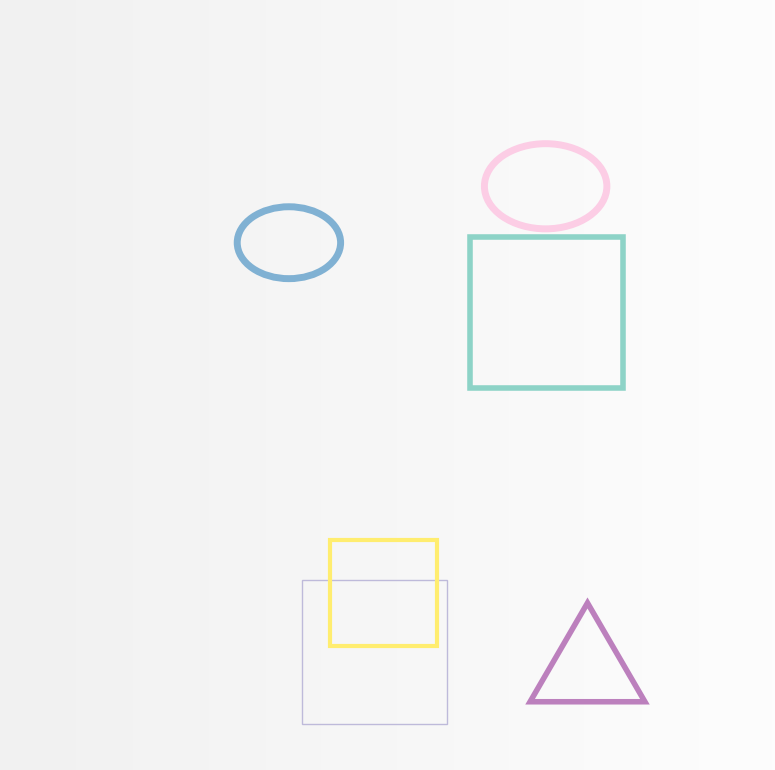[{"shape": "square", "thickness": 2, "radius": 0.49, "center": [0.706, 0.594]}, {"shape": "square", "thickness": 0.5, "radius": 0.47, "center": [0.483, 0.153]}, {"shape": "oval", "thickness": 2.5, "radius": 0.33, "center": [0.373, 0.685]}, {"shape": "oval", "thickness": 2.5, "radius": 0.4, "center": [0.704, 0.758]}, {"shape": "triangle", "thickness": 2, "radius": 0.43, "center": [0.758, 0.131]}, {"shape": "square", "thickness": 1.5, "radius": 0.34, "center": [0.495, 0.23]}]